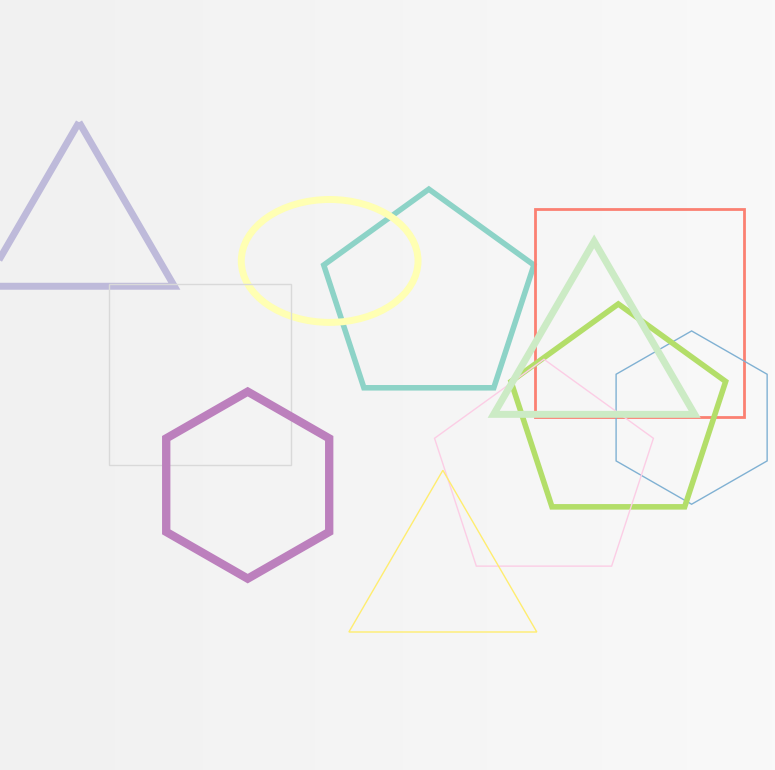[{"shape": "pentagon", "thickness": 2, "radius": 0.71, "center": [0.553, 0.612]}, {"shape": "oval", "thickness": 2.5, "radius": 0.57, "center": [0.425, 0.661]}, {"shape": "triangle", "thickness": 2.5, "radius": 0.71, "center": [0.102, 0.699]}, {"shape": "square", "thickness": 1, "radius": 0.68, "center": [0.825, 0.594]}, {"shape": "hexagon", "thickness": 0.5, "radius": 0.56, "center": [0.892, 0.458]}, {"shape": "pentagon", "thickness": 2, "radius": 0.73, "center": [0.798, 0.46]}, {"shape": "pentagon", "thickness": 0.5, "radius": 0.74, "center": [0.702, 0.385]}, {"shape": "square", "thickness": 0.5, "radius": 0.59, "center": [0.258, 0.514]}, {"shape": "hexagon", "thickness": 3, "radius": 0.61, "center": [0.32, 0.37]}, {"shape": "triangle", "thickness": 2.5, "radius": 0.75, "center": [0.767, 0.537]}, {"shape": "triangle", "thickness": 0.5, "radius": 0.7, "center": [0.571, 0.249]}]